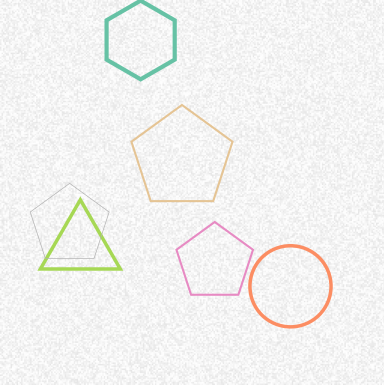[{"shape": "hexagon", "thickness": 3, "radius": 0.51, "center": [0.365, 0.896]}, {"shape": "circle", "thickness": 2.5, "radius": 0.53, "center": [0.754, 0.256]}, {"shape": "pentagon", "thickness": 1.5, "radius": 0.52, "center": [0.558, 0.319]}, {"shape": "triangle", "thickness": 2.5, "radius": 0.6, "center": [0.209, 0.361]}, {"shape": "pentagon", "thickness": 1.5, "radius": 0.69, "center": [0.473, 0.589]}, {"shape": "pentagon", "thickness": 0.5, "radius": 0.54, "center": [0.181, 0.416]}]